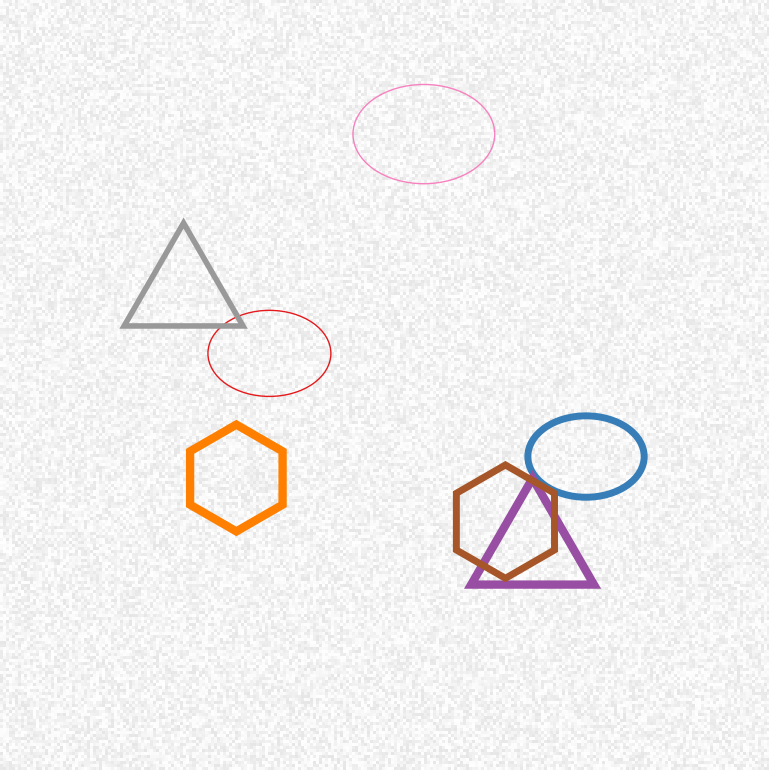[{"shape": "oval", "thickness": 0.5, "radius": 0.4, "center": [0.35, 0.541]}, {"shape": "oval", "thickness": 2.5, "radius": 0.38, "center": [0.761, 0.407]}, {"shape": "triangle", "thickness": 3, "radius": 0.46, "center": [0.692, 0.287]}, {"shape": "hexagon", "thickness": 3, "radius": 0.35, "center": [0.307, 0.379]}, {"shape": "hexagon", "thickness": 2.5, "radius": 0.37, "center": [0.656, 0.323]}, {"shape": "oval", "thickness": 0.5, "radius": 0.46, "center": [0.55, 0.826]}, {"shape": "triangle", "thickness": 2, "radius": 0.45, "center": [0.238, 0.621]}]